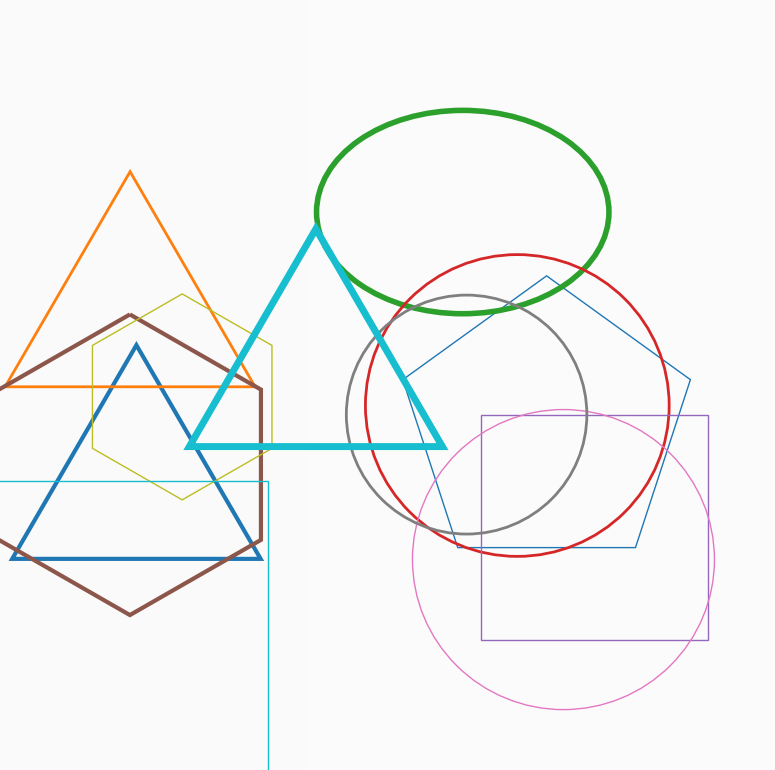[{"shape": "pentagon", "thickness": 0.5, "radius": 0.98, "center": [0.705, 0.447]}, {"shape": "triangle", "thickness": 1.5, "radius": 0.93, "center": [0.176, 0.367]}, {"shape": "triangle", "thickness": 1, "radius": 0.93, "center": [0.168, 0.591]}, {"shape": "oval", "thickness": 2, "radius": 0.94, "center": [0.597, 0.725]}, {"shape": "circle", "thickness": 1, "radius": 0.98, "center": [0.667, 0.473]}, {"shape": "square", "thickness": 0.5, "radius": 0.73, "center": [0.767, 0.315]}, {"shape": "hexagon", "thickness": 1.5, "radius": 0.98, "center": [0.168, 0.396]}, {"shape": "circle", "thickness": 0.5, "radius": 0.97, "center": [0.727, 0.273]}, {"shape": "circle", "thickness": 1, "radius": 0.78, "center": [0.602, 0.462]}, {"shape": "hexagon", "thickness": 0.5, "radius": 0.67, "center": [0.235, 0.485]}, {"shape": "triangle", "thickness": 2.5, "radius": 0.94, "center": [0.408, 0.514]}, {"shape": "square", "thickness": 0.5, "radius": 0.95, "center": [0.156, 0.186]}]